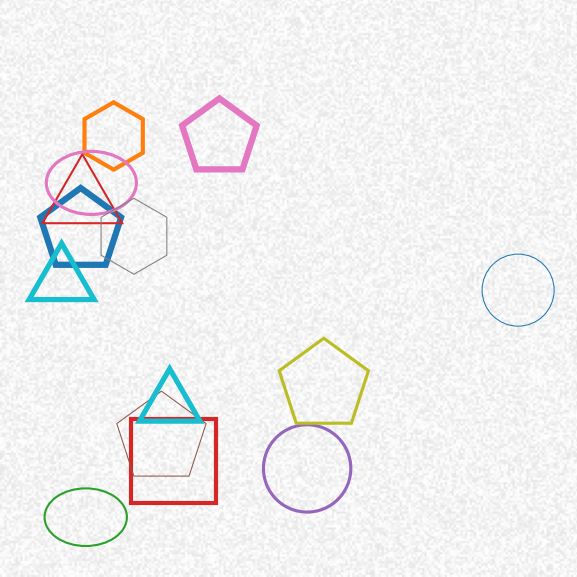[{"shape": "circle", "thickness": 0.5, "radius": 0.31, "center": [0.897, 0.497]}, {"shape": "pentagon", "thickness": 3, "radius": 0.37, "center": [0.14, 0.6]}, {"shape": "hexagon", "thickness": 2, "radius": 0.29, "center": [0.197, 0.764]}, {"shape": "oval", "thickness": 1, "radius": 0.36, "center": [0.148, 0.104]}, {"shape": "square", "thickness": 2, "radius": 0.37, "center": [0.3, 0.201]}, {"shape": "triangle", "thickness": 1, "radius": 0.4, "center": [0.143, 0.652]}, {"shape": "circle", "thickness": 1.5, "radius": 0.38, "center": [0.532, 0.188]}, {"shape": "pentagon", "thickness": 0.5, "radius": 0.41, "center": [0.28, 0.241]}, {"shape": "pentagon", "thickness": 3, "radius": 0.34, "center": [0.38, 0.761]}, {"shape": "oval", "thickness": 1.5, "radius": 0.39, "center": [0.158, 0.682]}, {"shape": "hexagon", "thickness": 0.5, "radius": 0.33, "center": [0.232, 0.59]}, {"shape": "pentagon", "thickness": 1.5, "radius": 0.41, "center": [0.561, 0.332]}, {"shape": "triangle", "thickness": 2.5, "radius": 0.3, "center": [0.294, 0.3]}, {"shape": "triangle", "thickness": 2.5, "radius": 0.32, "center": [0.107, 0.513]}]